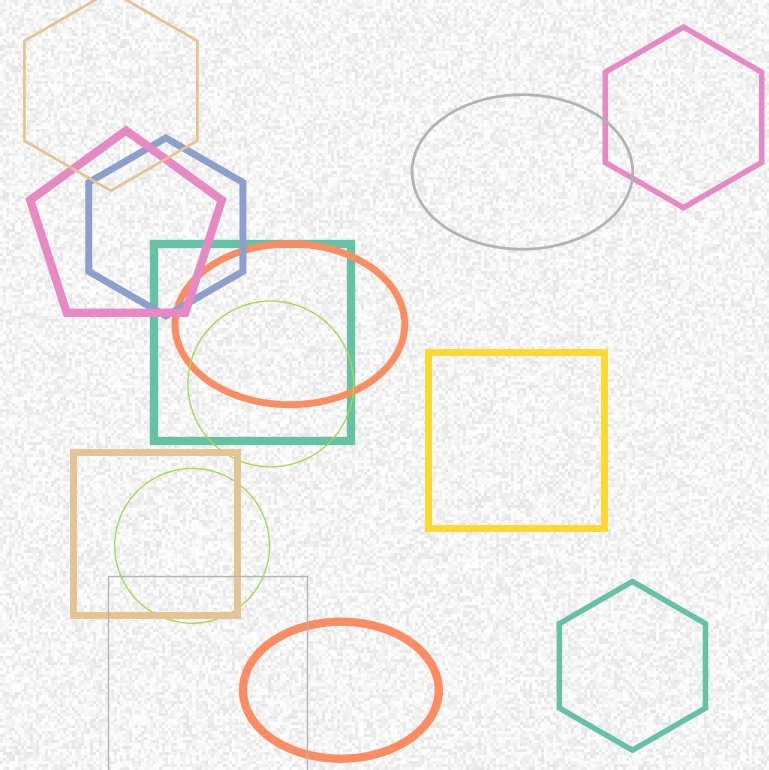[{"shape": "square", "thickness": 3, "radius": 0.64, "center": [0.328, 0.555]}, {"shape": "hexagon", "thickness": 2, "radius": 0.55, "center": [0.821, 0.135]}, {"shape": "oval", "thickness": 2.5, "radius": 0.75, "center": [0.376, 0.579]}, {"shape": "oval", "thickness": 3, "radius": 0.64, "center": [0.443, 0.104]}, {"shape": "hexagon", "thickness": 2.5, "radius": 0.58, "center": [0.215, 0.705]}, {"shape": "pentagon", "thickness": 3, "radius": 0.65, "center": [0.164, 0.7]}, {"shape": "hexagon", "thickness": 2, "radius": 0.59, "center": [0.888, 0.848]}, {"shape": "circle", "thickness": 0.5, "radius": 0.54, "center": [0.352, 0.501]}, {"shape": "circle", "thickness": 0.5, "radius": 0.5, "center": [0.25, 0.291]}, {"shape": "square", "thickness": 2.5, "radius": 0.57, "center": [0.67, 0.429]}, {"shape": "hexagon", "thickness": 1, "radius": 0.65, "center": [0.144, 0.882]}, {"shape": "square", "thickness": 2.5, "radius": 0.53, "center": [0.201, 0.307]}, {"shape": "square", "thickness": 0.5, "radius": 0.65, "center": [0.27, 0.122]}, {"shape": "oval", "thickness": 1, "radius": 0.72, "center": [0.678, 0.777]}]